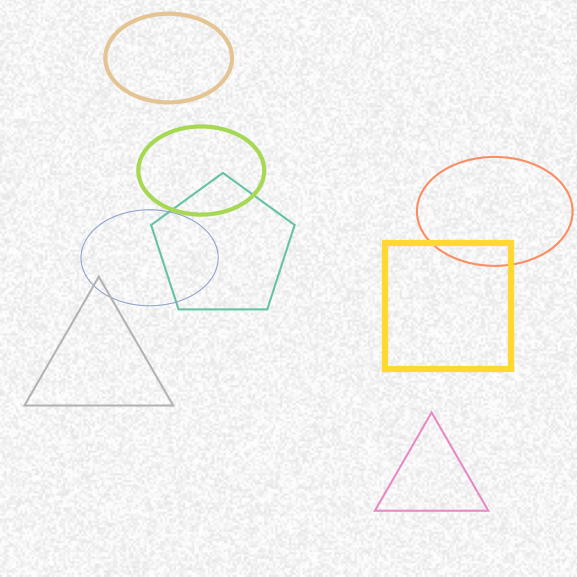[{"shape": "pentagon", "thickness": 1, "radius": 0.65, "center": [0.386, 0.569]}, {"shape": "oval", "thickness": 1, "radius": 0.67, "center": [0.857, 0.633]}, {"shape": "oval", "thickness": 0.5, "radius": 0.59, "center": [0.259, 0.553]}, {"shape": "triangle", "thickness": 1, "radius": 0.57, "center": [0.747, 0.171]}, {"shape": "oval", "thickness": 2, "radius": 0.55, "center": [0.349, 0.704]}, {"shape": "square", "thickness": 3, "radius": 0.55, "center": [0.775, 0.469]}, {"shape": "oval", "thickness": 2, "radius": 0.55, "center": [0.292, 0.899]}, {"shape": "triangle", "thickness": 1, "radius": 0.74, "center": [0.171, 0.371]}]